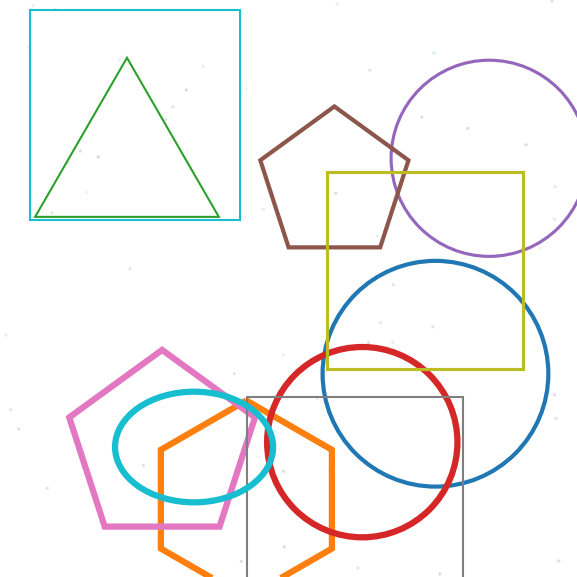[{"shape": "circle", "thickness": 2, "radius": 0.98, "center": [0.754, 0.352]}, {"shape": "hexagon", "thickness": 3, "radius": 0.85, "center": [0.427, 0.135]}, {"shape": "triangle", "thickness": 1, "radius": 0.92, "center": [0.22, 0.715]}, {"shape": "circle", "thickness": 3, "radius": 0.82, "center": [0.627, 0.234]}, {"shape": "circle", "thickness": 1.5, "radius": 0.85, "center": [0.847, 0.725]}, {"shape": "pentagon", "thickness": 2, "radius": 0.67, "center": [0.579, 0.68]}, {"shape": "pentagon", "thickness": 3, "radius": 0.85, "center": [0.281, 0.224]}, {"shape": "square", "thickness": 1, "radius": 0.93, "center": [0.614, 0.125]}, {"shape": "square", "thickness": 1.5, "radius": 0.85, "center": [0.736, 0.531]}, {"shape": "oval", "thickness": 3, "radius": 0.68, "center": [0.336, 0.225]}, {"shape": "square", "thickness": 1, "radius": 0.91, "center": [0.234, 0.8]}]